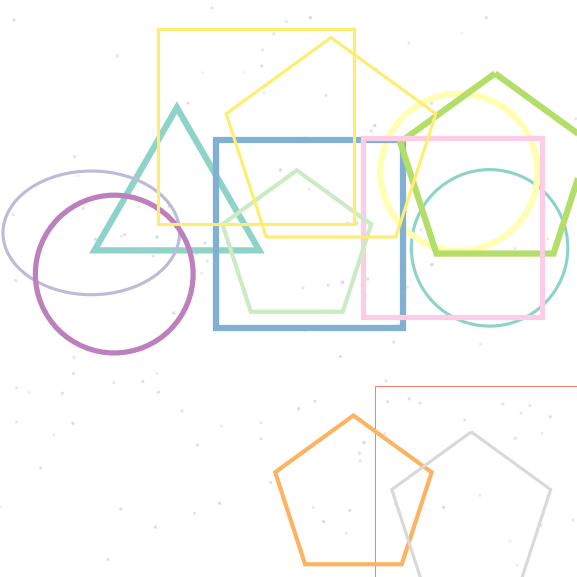[{"shape": "triangle", "thickness": 3, "radius": 0.82, "center": [0.306, 0.648]}, {"shape": "circle", "thickness": 1.5, "radius": 0.68, "center": [0.848, 0.57]}, {"shape": "circle", "thickness": 3, "radius": 0.68, "center": [0.795, 0.701]}, {"shape": "oval", "thickness": 1.5, "radius": 0.76, "center": [0.158, 0.596]}, {"shape": "square", "thickness": 0.5, "radius": 0.88, "center": [0.825, 0.155]}, {"shape": "square", "thickness": 3, "radius": 0.81, "center": [0.536, 0.594]}, {"shape": "pentagon", "thickness": 2, "radius": 0.71, "center": [0.612, 0.137]}, {"shape": "pentagon", "thickness": 3, "radius": 0.86, "center": [0.857, 0.7]}, {"shape": "square", "thickness": 2.5, "radius": 0.78, "center": [0.784, 0.605]}, {"shape": "pentagon", "thickness": 1.5, "radius": 0.72, "center": [0.816, 0.107]}, {"shape": "circle", "thickness": 2.5, "radius": 0.68, "center": [0.198, 0.525]}, {"shape": "pentagon", "thickness": 2, "radius": 0.68, "center": [0.514, 0.569]}, {"shape": "square", "thickness": 1.5, "radius": 0.85, "center": [0.444, 0.78]}, {"shape": "pentagon", "thickness": 1.5, "radius": 0.95, "center": [0.573, 0.743]}]